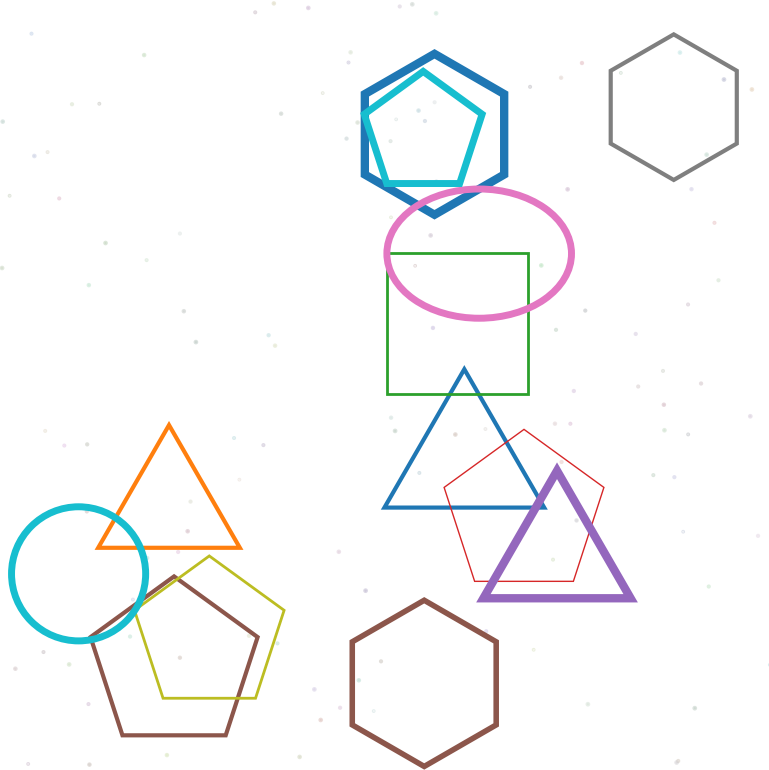[{"shape": "hexagon", "thickness": 3, "radius": 0.52, "center": [0.564, 0.826]}, {"shape": "triangle", "thickness": 1.5, "radius": 0.6, "center": [0.603, 0.401]}, {"shape": "triangle", "thickness": 1.5, "radius": 0.53, "center": [0.22, 0.342]}, {"shape": "square", "thickness": 1, "radius": 0.46, "center": [0.594, 0.58]}, {"shape": "pentagon", "thickness": 0.5, "radius": 0.55, "center": [0.681, 0.333]}, {"shape": "triangle", "thickness": 3, "radius": 0.55, "center": [0.723, 0.278]}, {"shape": "pentagon", "thickness": 1.5, "radius": 0.57, "center": [0.226, 0.137]}, {"shape": "hexagon", "thickness": 2, "radius": 0.54, "center": [0.551, 0.113]}, {"shape": "oval", "thickness": 2.5, "radius": 0.6, "center": [0.622, 0.671]}, {"shape": "hexagon", "thickness": 1.5, "radius": 0.47, "center": [0.875, 0.861]}, {"shape": "pentagon", "thickness": 1, "radius": 0.51, "center": [0.272, 0.176]}, {"shape": "circle", "thickness": 2.5, "radius": 0.44, "center": [0.102, 0.255]}, {"shape": "pentagon", "thickness": 2.5, "radius": 0.4, "center": [0.55, 0.827]}]